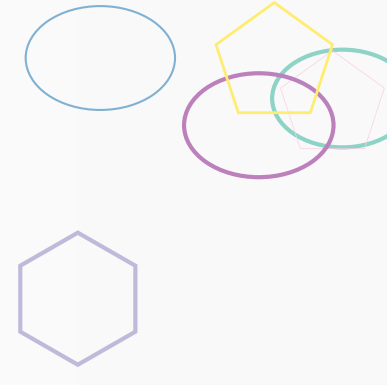[{"shape": "oval", "thickness": 3, "radius": 0.91, "center": [0.884, 0.744]}, {"shape": "hexagon", "thickness": 3, "radius": 0.86, "center": [0.201, 0.224]}, {"shape": "oval", "thickness": 1.5, "radius": 0.96, "center": [0.259, 0.849]}, {"shape": "pentagon", "thickness": 0.5, "radius": 0.7, "center": [0.858, 0.728]}, {"shape": "oval", "thickness": 3, "radius": 0.96, "center": [0.668, 0.675]}, {"shape": "pentagon", "thickness": 2, "radius": 0.79, "center": [0.708, 0.835]}]